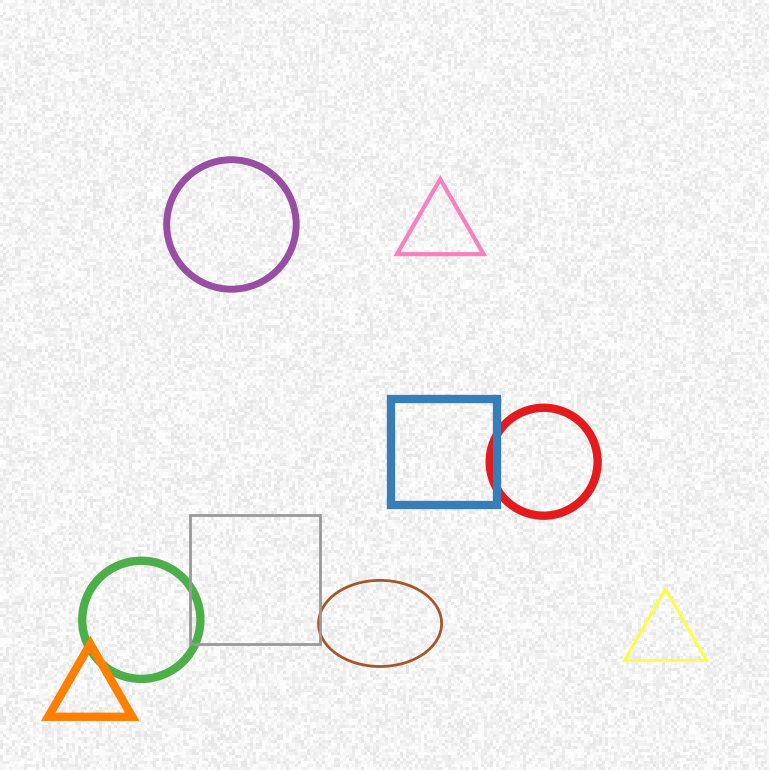[{"shape": "circle", "thickness": 3, "radius": 0.35, "center": [0.706, 0.4]}, {"shape": "square", "thickness": 3, "radius": 0.34, "center": [0.577, 0.413]}, {"shape": "circle", "thickness": 3, "radius": 0.38, "center": [0.184, 0.195]}, {"shape": "circle", "thickness": 2.5, "radius": 0.42, "center": [0.301, 0.708]}, {"shape": "triangle", "thickness": 3, "radius": 0.31, "center": [0.117, 0.101]}, {"shape": "triangle", "thickness": 1, "radius": 0.31, "center": [0.864, 0.173]}, {"shape": "oval", "thickness": 1, "radius": 0.4, "center": [0.494, 0.19]}, {"shape": "triangle", "thickness": 1.5, "radius": 0.32, "center": [0.572, 0.702]}, {"shape": "square", "thickness": 1, "radius": 0.42, "center": [0.331, 0.247]}]